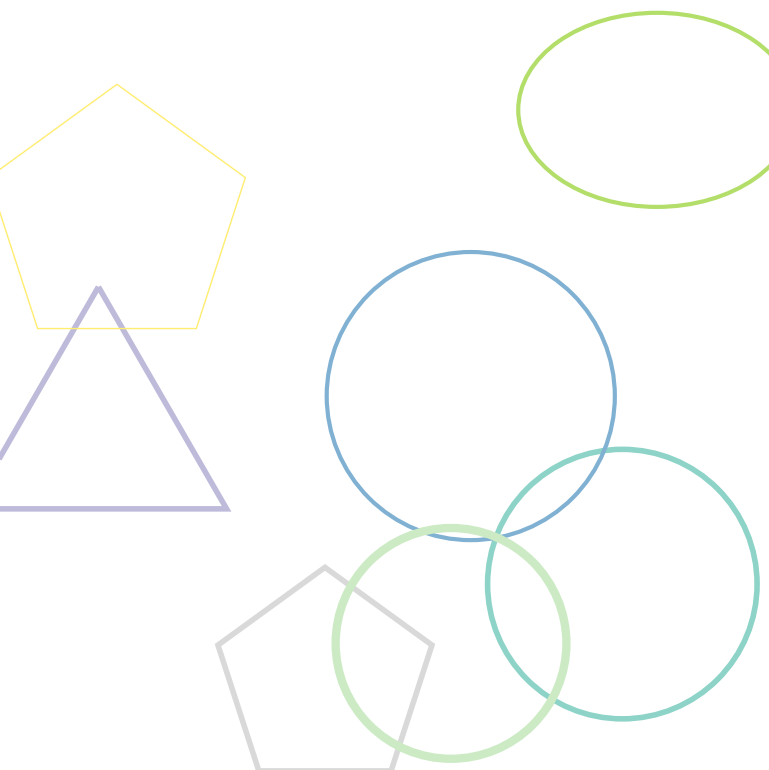[{"shape": "circle", "thickness": 2, "radius": 0.88, "center": [0.808, 0.241]}, {"shape": "triangle", "thickness": 2, "radius": 0.96, "center": [0.128, 0.435]}, {"shape": "circle", "thickness": 1.5, "radius": 0.94, "center": [0.611, 0.486]}, {"shape": "oval", "thickness": 1.5, "radius": 0.9, "center": [0.853, 0.857]}, {"shape": "pentagon", "thickness": 2, "radius": 0.73, "center": [0.422, 0.117]}, {"shape": "circle", "thickness": 3, "radius": 0.75, "center": [0.586, 0.164]}, {"shape": "pentagon", "thickness": 0.5, "radius": 0.88, "center": [0.152, 0.715]}]